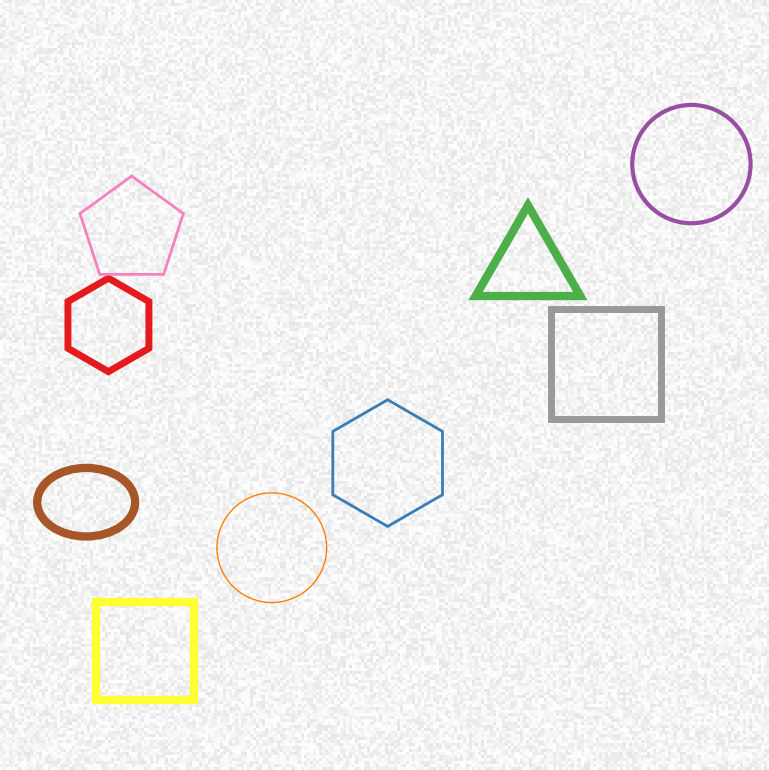[{"shape": "hexagon", "thickness": 2.5, "radius": 0.3, "center": [0.141, 0.578]}, {"shape": "hexagon", "thickness": 1, "radius": 0.41, "center": [0.503, 0.399]}, {"shape": "triangle", "thickness": 3, "radius": 0.39, "center": [0.686, 0.655]}, {"shape": "circle", "thickness": 1.5, "radius": 0.38, "center": [0.898, 0.787]}, {"shape": "circle", "thickness": 0.5, "radius": 0.36, "center": [0.353, 0.289]}, {"shape": "square", "thickness": 3, "radius": 0.32, "center": [0.188, 0.154]}, {"shape": "oval", "thickness": 3, "radius": 0.32, "center": [0.112, 0.348]}, {"shape": "pentagon", "thickness": 1, "radius": 0.35, "center": [0.171, 0.701]}, {"shape": "square", "thickness": 2.5, "radius": 0.36, "center": [0.787, 0.527]}]